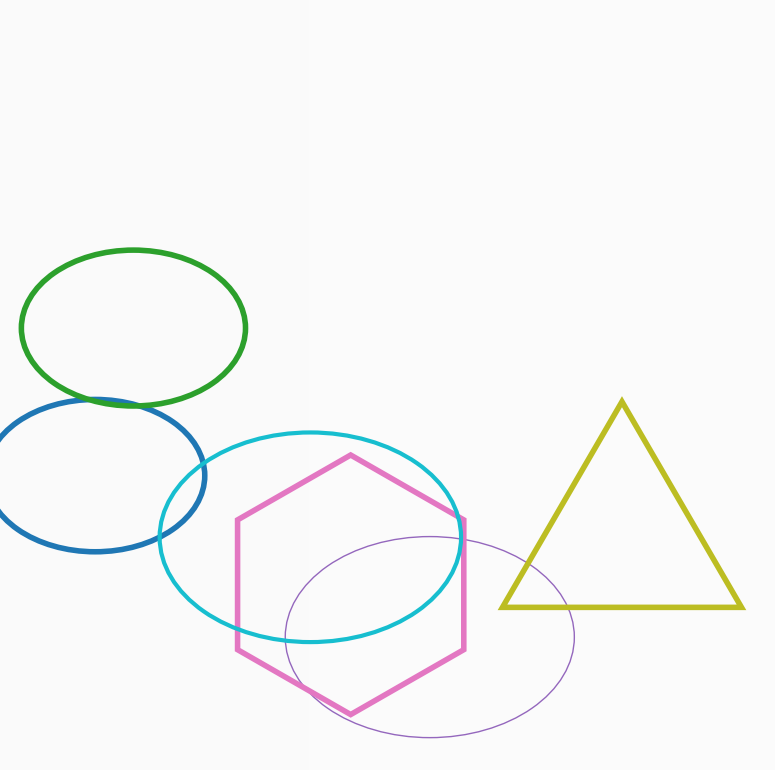[{"shape": "oval", "thickness": 2, "radius": 0.71, "center": [0.123, 0.382]}, {"shape": "oval", "thickness": 2, "radius": 0.72, "center": [0.172, 0.574]}, {"shape": "oval", "thickness": 0.5, "radius": 0.93, "center": [0.555, 0.173]}, {"shape": "hexagon", "thickness": 2, "radius": 0.84, "center": [0.452, 0.241]}, {"shape": "triangle", "thickness": 2, "radius": 0.89, "center": [0.803, 0.3]}, {"shape": "oval", "thickness": 1.5, "radius": 0.97, "center": [0.4, 0.302]}]